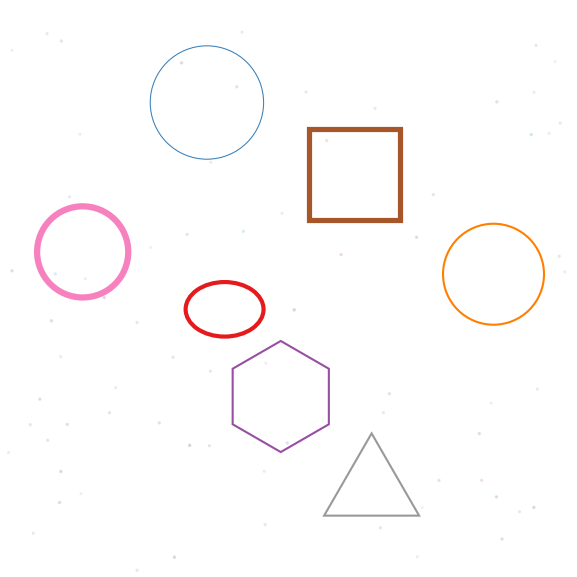[{"shape": "oval", "thickness": 2, "radius": 0.34, "center": [0.389, 0.464]}, {"shape": "circle", "thickness": 0.5, "radius": 0.49, "center": [0.358, 0.822]}, {"shape": "hexagon", "thickness": 1, "radius": 0.48, "center": [0.486, 0.313]}, {"shape": "circle", "thickness": 1, "radius": 0.44, "center": [0.855, 0.524]}, {"shape": "square", "thickness": 2.5, "radius": 0.39, "center": [0.614, 0.697]}, {"shape": "circle", "thickness": 3, "radius": 0.39, "center": [0.143, 0.563]}, {"shape": "triangle", "thickness": 1, "radius": 0.47, "center": [0.643, 0.154]}]